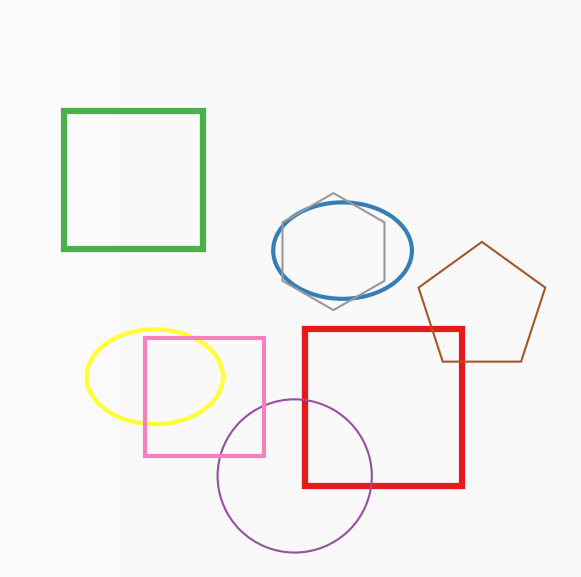[{"shape": "square", "thickness": 3, "radius": 0.68, "center": [0.66, 0.293]}, {"shape": "oval", "thickness": 2, "radius": 0.6, "center": [0.589, 0.565]}, {"shape": "square", "thickness": 3, "radius": 0.6, "center": [0.229, 0.687]}, {"shape": "circle", "thickness": 1, "radius": 0.66, "center": [0.507, 0.175]}, {"shape": "oval", "thickness": 2, "radius": 0.59, "center": [0.266, 0.347]}, {"shape": "pentagon", "thickness": 1, "radius": 0.57, "center": [0.829, 0.466]}, {"shape": "square", "thickness": 2, "radius": 0.51, "center": [0.351, 0.312]}, {"shape": "hexagon", "thickness": 1, "radius": 0.51, "center": [0.574, 0.563]}]